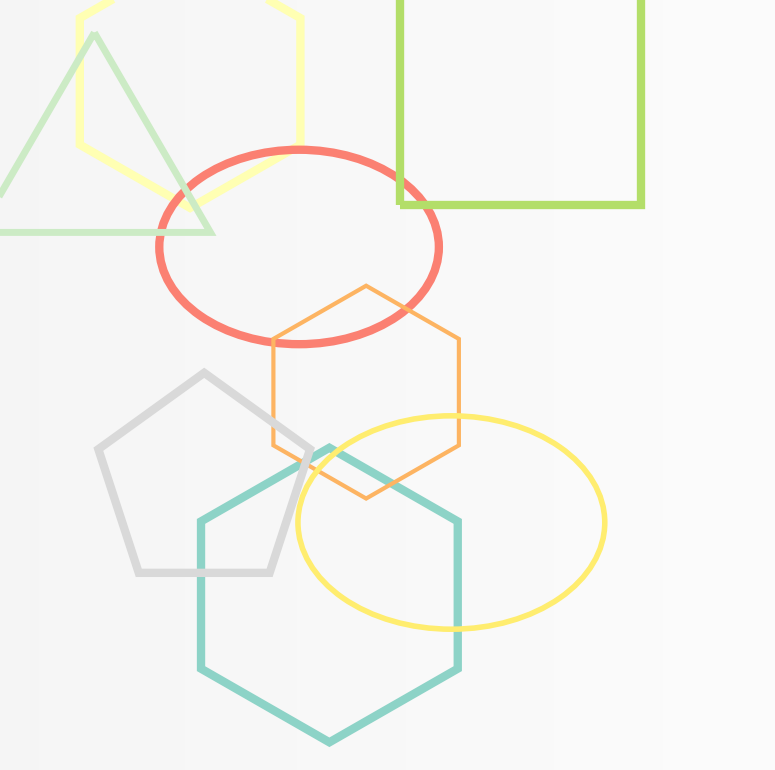[{"shape": "hexagon", "thickness": 3, "radius": 0.96, "center": [0.425, 0.227]}, {"shape": "hexagon", "thickness": 3, "radius": 0.82, "center": [0.245, 0.894]}, {"shape": "oval", "thickness": 3, "radius": 0.9, "center": [0.386, 0.679]}, {"shape": "hexagon", "thickness": 1.5, "radius": 0.69, "center": [0.472, 0.491]}, {"shape": "square", "thickness": 3, "radius": 0.78, "center": [0.672, 0.889]}, {"shape": "pentagon", "thickness": 3, "radius": 0.72, "center": [0.263, 0.372]}, {"shape": "triangle", "thickness": 2.5, "radius": 0.87, "center": [0.122, 0.785]}, {"shape": "oval", "thickness": 2, "radius": 0.99, "center": [0.582, 0.321]}]